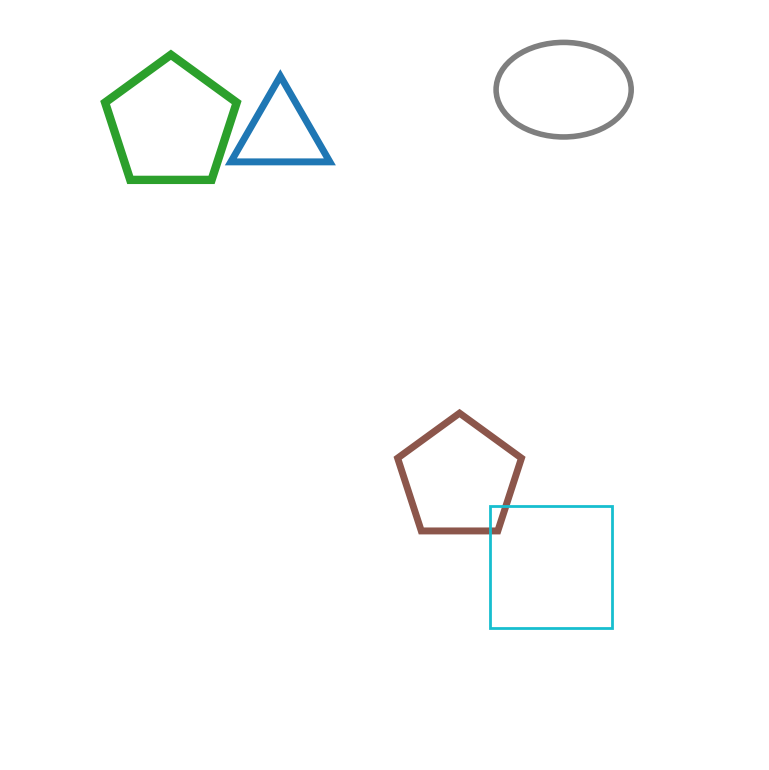[{"shape": "triangle", "thickness": 2.5, "radius": 0.37, "center": [0.364, 0.827]}, {"shape": "pentagon", "thickness": 3, "radius": 0.45, "center": [0.222, 0.839]}, {"shape": "pentagon", "thickness": 2.5, "radius": 0.42, "center": [0.597, 0.379]}, {"shape": "oval", "thickness": 2, "radius": 0.44, "center": [0.732, 0.884]}, {"shape": "square", "thickness": 1, "radius": 0.4, "center": [0.716, 0.264]}]